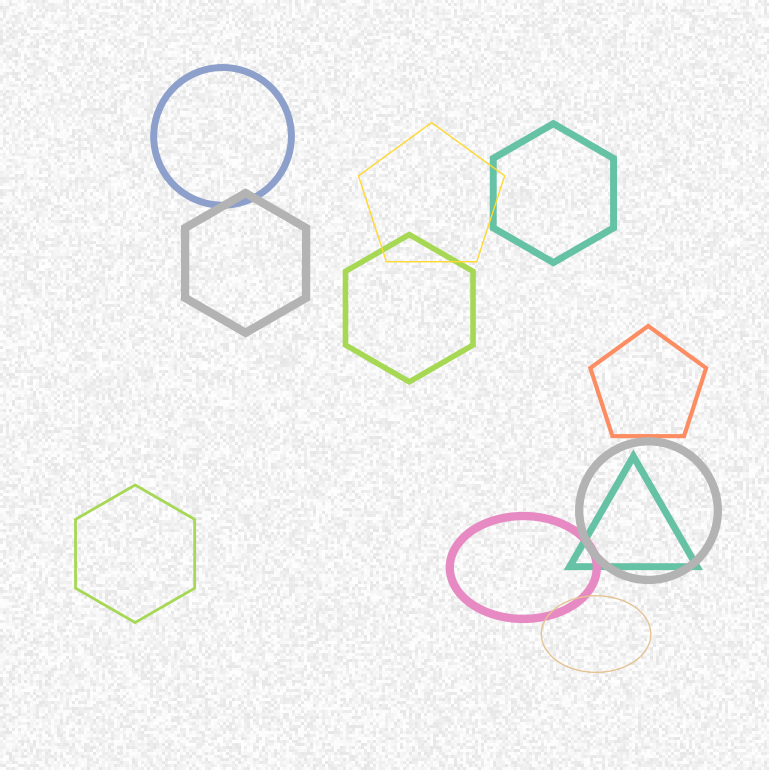[{"shape": "hexagon", "thickness": 2.5, "radius": 0.45, "center": [0.719, 0.749]}, {"shape": "triangle", "thickness": 2.5, "radius": 0.48, "center": [0.823, 0.312]}, {"shape": "pentagon", "thickness": 1.5, "radius": 0.4, "center": [0.842, 0.498]}, {"shape": "circle", "thickness": 2.5, "radius": 0.45, "center": [0.289, 0.823]}, {"shape": "oval", "thickness": 3, "radius": 0.48, "center": [0.68, 0.263]}, {"shape": "hexagon", "thickness": 2, "radius": 0.48, "center": [0.532, 0.6]}, {"shape": "hexagon", "thickness": 1, "radius": 0.45, "center": [0.175, 0.281]}, {"shape": "pentagon", "thickness": 0.5, "radius": 0.5, "center": [0.56, 0.741]}, {"shape": "oval", "thickness": 0.5, "radius": 0.36, "center": [0.774, 0.177]}, {"shape": "hexagon", "thickness": 3, "radius": 0.45, "center": [0.319, 0.659]}, {"shape": "circle", "thickness": 3, "radius": 0.45, "center": [0.842, 0.337]}]